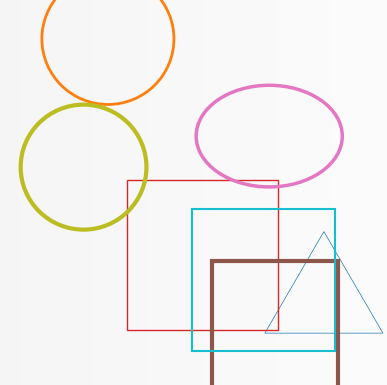[{"shape": "triangle", "thickness": 0.5, "radius": 0.88, "center": [0.836, 0.223]}, {"shape": "circle", "thickness": 2, "radius": 0.85, "center": [0.278, 0.899]}, {"shape": "square", "thickness": 1, "radius": 0.98, "center": [0.522, 0.338]}, {"shape": "square", "thickness": 3, "radius": 0.81, "center": [0.71, 0.159]}, {"shape": "oval", "thickness": 2.5, "radius": 0.94, "center": [0.695, 0.646]}, {"shape": "circle", "thickness": 3, "radius": 0.81, "center": [0.216, 0.566]}, {"shape": "square", "thickness": 1.5, "radius": 0.93, "center": [0.68, 0.272]}]